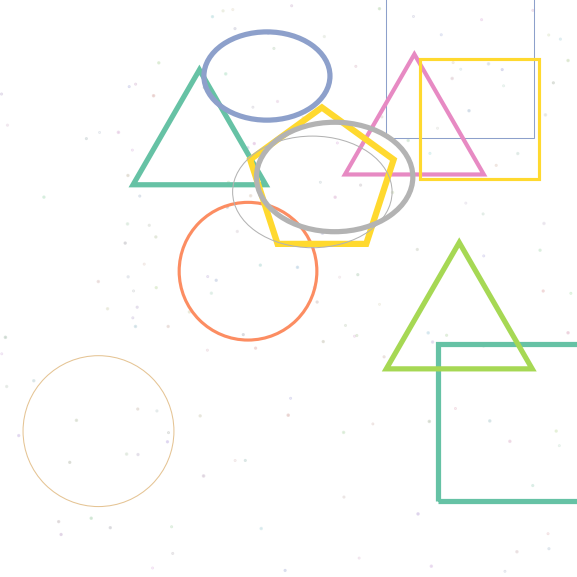[{"shape": "triangle", "thickness": 2.5, "radius": 0.66, "center": [0.345, 0.746]}, {"shape": "square", "thickness": 2.5, "radius": 0.68, "center": [0.894, 0.267]}, {"shape": "circle", "thickness": 1.5, "radius": 0.6, "center": [0.429, 0.53]}, {"shape": "oval", "thickness": 2.5, "radius": 0.55, "center": [0.462, 0.868]}, {"shape": "square", "thickness": 0.5, "radius": 0.64, "center": [0.797, 0.888]}, {"shape": "triangle", "thickness": 2, "radius": 0.69, "center": [0.718, 0.766]}, {"shape": "triangle", "thickness": 2.5, "radius": 0.73, "center": [0.795, 0.433]}, {"shape": "pentagon", "thickness": 3, "radius": 0.65, "center": [0.557, 0.682]}, {"shape": "square", "thickness": 1.5, "radius": 0.52, "center": [0.83, 0.793]}, {"shape": "circle", "thickness": 0.5, "radius": 0.65, "center": [0.171, 0.253]}, {"shape": "oval", "thickness": 2.5, "radius": 0.68, "center": [0.579, 0.693]}, {"shape": "oval", "thickness": 0.5, "radius": 0.69, "center": [0.541, 0.667]}]